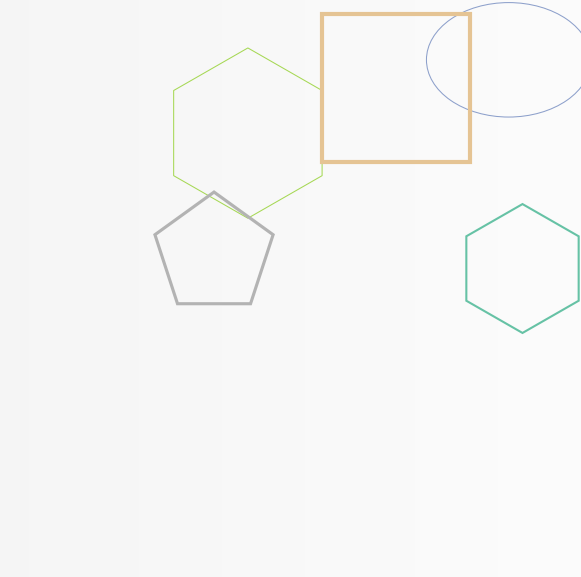[{"shape": "hexagon", "thickness": 1, "radius": 0.56, "center": [0.899, 0.534]}, {"shape": "oval", "thickness": 0.5, "radius": 0.71, "center": [0.875, 0.896]}, {"shape": "hexagon", "thickness": 0.5, "radius": 0.74, "center": [0.426, 0.769]}, {"shape": "square", "thickness": 2, "radius": 0.64, "center": [0.681, 0.847]}, {"shape": "pentagon", "thickness": 1.5, "radius": 0.53, "center": [0.368, 0.56]}]